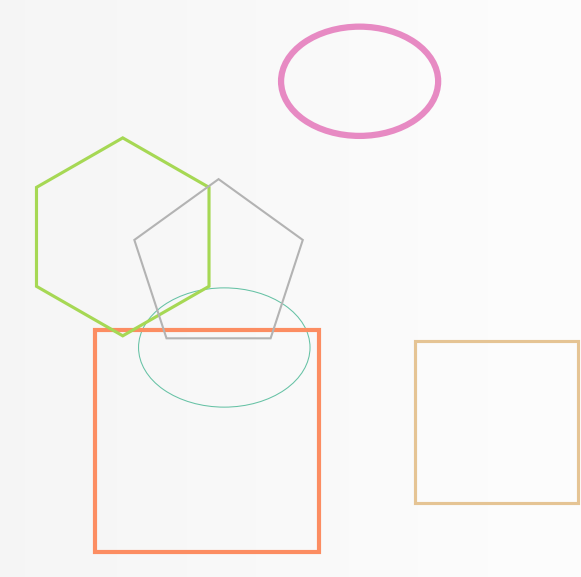[{"shape": "oval", "thickness": 0.5, "radius": 0.74, "center": [0.386, 0.397]}, {"shape": "square", "thickness": 2, "radius": 0.96, "center": [0.356, 0.236]}, {"shape": "oval", "thickness": 3, "radius": 0.68, "center": [0.619, 0.858]}, {"shape": "hexagon", "thickness": 1.5, "radius": 0.86, "center": [0.211, 0.589]}, {"shape": "square", "thickness": 1.5, "radius": 0.7, "center": [0.854, 0.268]}, {"shape": "pentagon", "thickness": 1, "radius": 0.76, "center": [0.376, 0.537]}]